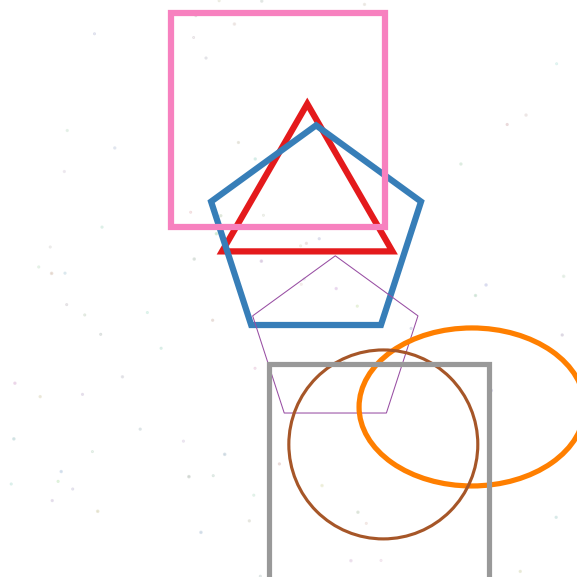[{"shape": "triangle", "thickness": 3, "radius": 0.85, "center": [0.532, 0.649]}, {"shape": "pentagon", "thickness": 3, "radius": 0.96, "center": [0.547, 0.591]}, {"shape": "pentagon", "thickness": 0.5, "radius": 0.75, "center": [0.581, 0.406]}, {"shape": "oval", "thickness": 2.5, "radius": 0.98, "center": [0.817, 0.294]}, {"shape": "circle", "thickness": 1.5, "radius": 0.82, "center": [0.664, 0.23]}, {"shape": "square", "thickness": 3, "radius": 0.93, "center": [0.481, 0.791]}, {"shape": "square", "thickness": 2.5, "radius": 0.95, "center": [0.656, 0.179]}]